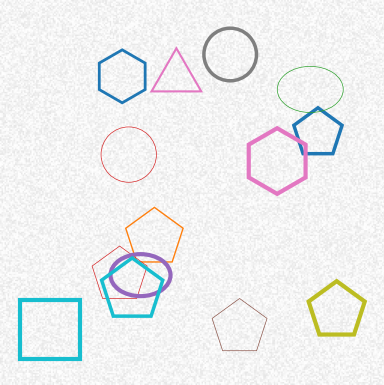[{"shape": "pentagon", "thickness": 2.5, "radius": 0.33, "center": [0.826, 0.654]}, {"shape": "hexagon", "thickness": 2, "radius": 0.34, "center": [0.317, 0.802]}, {"shape": "pentagon", "thickness": 1, "radius": 0.39, "center": [0.401, 0.383]}, {"shape": "oval", "thickness": 0.5, "radius": 0.43, "center": [0.806, 0.768]}, {"shape": "circle", "thickness": 0.5, "radius": 0.36, "center": [0.334, 0.598]}, {"shape": "pentagon", "thickness": 0.5, "radius": 0.38, "center": [0.311, 0.286]}, {"shape": "oval", "thickness": 3, "radius": 0.39, "center": [0.365, 0.285]}, {"shape": "pentagon", "thickness": 0.5, "radius": 0.38, "center": [0.622, 0.15]}, {"shape": "triangle", "thickness": 1.5, "radius": 0.37, "center": [0.458, 0.8]}, {"shape": "hexagon", "thickness": 3, "radius": 0.43, "center": [0.72, 0.582]}, {"shape": "circle", "thickness": 2.5, "radius": 0.34, "center": [0.598, 0.858]}, {"shape": "pentagon", "thickness": 3, "radius": 0.38, "center": [0.875, 0.193]}, {"shape": "square", "thickness": 3, "radius": 0.39, "center": [0.131, 0.144]}, {"shape": "pentagon", "thickness": 2.5, "radius": 0.42, "center": [0.343, 0.246]}]